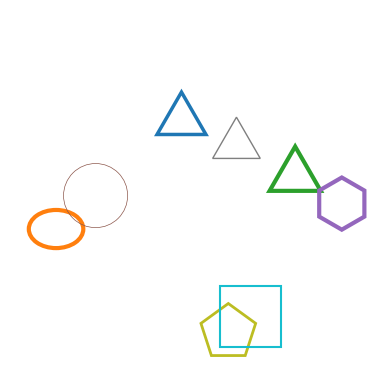[{"shape": "triangle", "thickness": 2.5, "radius": 0.37, "center": [0.471, 0.687]}, {"shape": "oval", "thickness": 3, "radius": 0.35, "center": [0.146, 0.405]}, {"shape": "triangle", "thickness": 3, "radius": 0.38, "center": [0.767, 0.543]}, {"shape": "hexagon", "thickness": 3, "radius": 0.34, "center": [0.888, 0.471]}, {"shape": "circle", "thickness": 0.5, "radius": 0.42, "center": [0.248, 0.492]}, {"shape": "triangle", "thickness": 1, "radius": 0.36, "center": [0.614, 0.624]}, {"shape": "pentagon", "thickness": 2, "radius": 0.37, "center": [0.593, 0.137]}, {"shape": "square", "thickness": 1.5, "radius": 0.4, "center": [0.651, 0.178]}]